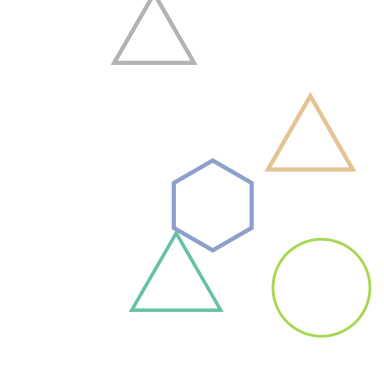[{"shape": "triangle", "thickness": 2.5, "radius": 0.67, "center": [0.458, 0.261]}, {"shape": "hexagon", "thickness": 3, "radius": 0.58, "center": [0.553, 0.466]}, {"shape": "circle", "thickness": 2, "radius": 0.63, "center": [0.835, 0.253]}, {"shape": "triangle", "thickness": 3, "radius": 0.64, "center": [0.806, 0.623]}, {"shape": "triangle", "thickness": 3, "radius": 0.6, "center": [0.4, 0.897]}]